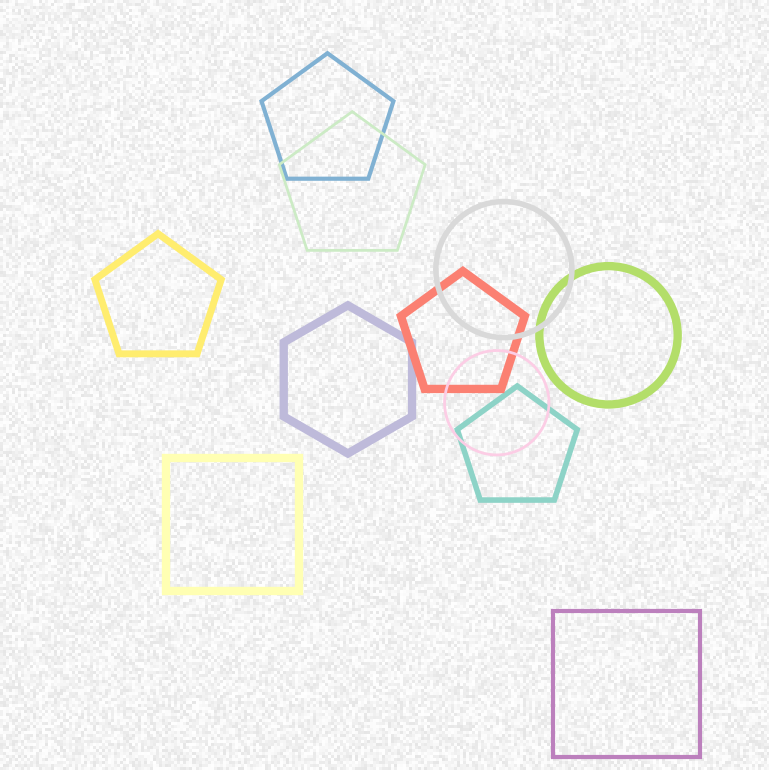[{"shape": "pentagon", "thickness": 2, "radius": 0.41, "center": [0.672, 0.417]}, {"shape": "square", "thickness": 3, "radius": 0.43, "center": [0.302, 0.319]}, {"shape": "hexagon", "thickness": 3, "radius": 0.48, "center": [0.452, 0.507]}, {"shape": "pentagon", "thickness": 3, "radius": 0.42, "center": [0.601, 0.563]}, {"shape": "pentagon", "thickness": 1.5, "radius": 0.45, "center": [0.425, 0.841]}, {"shape": "circle", "thickness": 3, "radius": 0.45, "center": [0.79, 0.565]}, {"shape": "circle", "thickness": 1, "radius": 0.34, "center": [0.645, 0.477]}, {"shape": "circle", "thickness": 2, "radius": 0.44, "center": [0.654, 0.65]}, {"shape": "square", "thickness": 1.5, "radius": 0.48, "center": [0.813, 0.112]}, {"shape": "pentagon", "thickness": 1, "radius": 0.5, "center": [0.457, 0.755]}, {"shape": "pentagon", "thickness": 2.5, "radius": 0.43, "center": [0.205, 0.61]}]